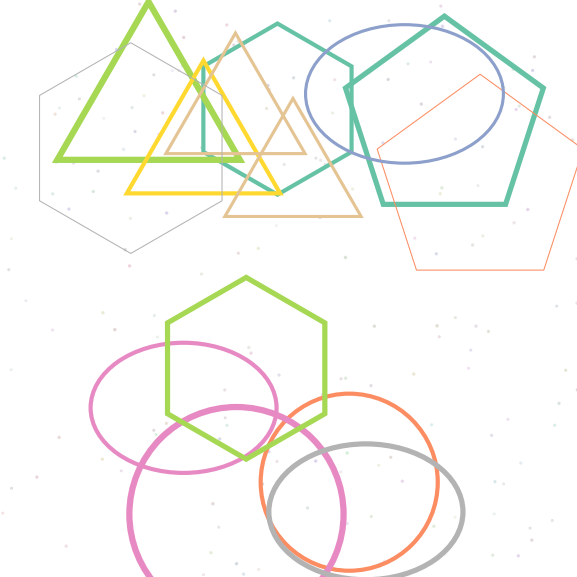[{"shape": "hexagon", "thickness": 2, "radius": 0.74, "center": [0.48, 0.81]}, {"shape": "pentagon", "thickness": 2.5, "radius": 0.9, "center": [0.77, 0.791]}, {"shape": "circle", "thickness": 2, "radius": 0.77, "center": [0.605, 0.164]}, {"shape": "pentagon", "thickness": 0.5, "radius": 0.94, "center": [0.831, 0.683]}, {"shape": "oval", "thickness": 1.5, "radius": 0.86, "center": [0.7, 0.836]}, {"shape": "circle", "thickness": 3, "radius": 0.93, "center": [0.409, 0.109]}, {"shape": "oval", "thickness": 2, "radius": 0.8, "center": [0.318, 0.293]}, {"shape": "hexagon", "thickness": 2.5, "radius": 0.79, "center": [0.426, 0.361]}, {"shape": "triangle", "thickness": 3, "radius": 0.91, "center": [0.257, 0.814]}, {"shape": "triangle", "thickness": 2, "radius": 0.77, "center": [0.352, 0.741]}, {"shape": "triangle", "thickness": 1.5, "radius": 0.7, "center": [0.408, 0.803]}, {"shape": "triangle", "thickness": 1.5, "radius": 0.68, "center": [0.507, 0.692]}, {"shape": "hexagon", "thickness": 0.5, "radius": 0.91, "center": [0.226, 0.743]}, {"shape": "oval", "thickness": 2.5, "radius": 0.84, "center": [0.634, 0.113]}]